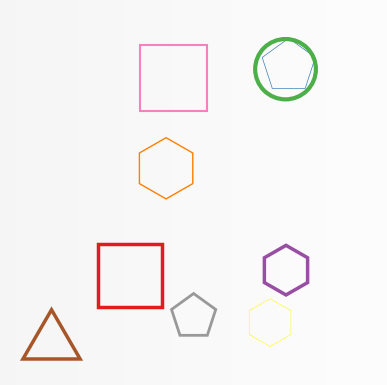[{"shape": "square", "thickness": 2.5, "radius": 0.41, "center": [0.335, 0.285]}, {"shape": "pentagon", "thickness": 0.5, "radius": 0.36, "center": [0.745, 0.829]}, {"shape": "circle", "thickness": 3, "radius": 0.39, "center": [0.737, 0.82]}, {"shape": "hexagon", "thickness": 2.5, "radius": 0.32, "center": [0.738, 0.298]}, {"shape": "hexagon", "thickness": 1, "radius": 0.4, "center": [0.429, 0.563]}, {"shape": "hexagon", "thickness": 0.5, "radius": 0.31, "center": [0.697, 0.162]}, {"shape": "triangle", "thickness": 2.5, "radius": 0.43, "center": [0.133, 0.11]}, {"shape": "square", "thickness": 1.5, "radius": 0.43, "center": [0.448, 0.797]}, {"shape": "pentagon", "thickness": 2, "radius": 0.3, "center": [0.5, 0.178]}]